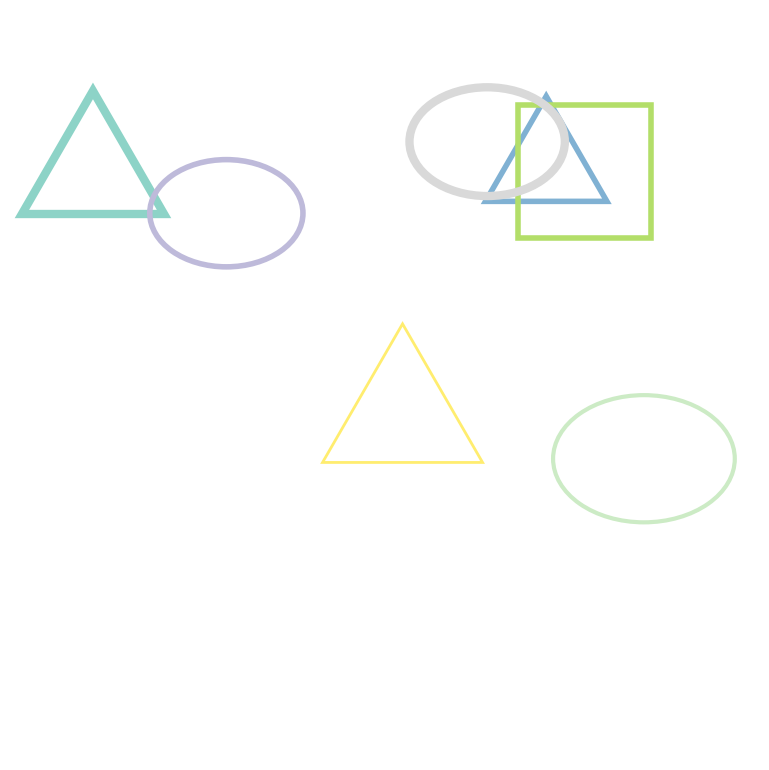[{"shape": "triangle", "thickness": 3, "radius": 0.53, "center": [0.121, 0.775]}, {"shape": "oval", "thickness": 2, "radius": 0.5, "center": [0.294, 0.723]}, {"shape": "triangle", "thickness": 2, "radius": 0.46, "center": [0.709, 0.784]}, {"shape": "square", "thickness": 2, "radius": 0.43, "center": [0.759, 0.777]}, {"shape": "oval", "thickness": 3, "radius": 0.5, "center": [0.633, 0.816]}, {"shape": "oval", "thickness": 1.5, "radius": 0.59, "center": [0.836, 0.404]}, {"shape": "triangle", "thickness": 1, "radius": 0.6, "center": [0.523, 0.459]}]